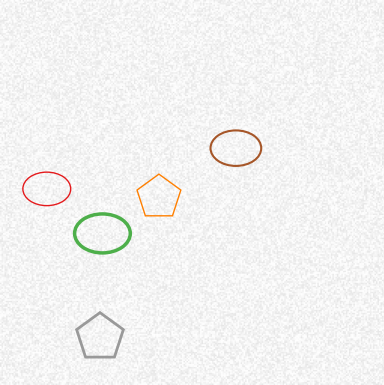[{"shape": "oval", "thickness": 1, "radius": 0.31, "center": [0.122, 0.509]}, {"shape": "oval", "thickness": 2.5, "radius": 0.36, "center": [0.266, 0.394]}, {"shape": "pentagon", "thickness": 1, "radius": 0.3, "center": [0.413, 0.488]}, {"shape": "oval", "thickness": 1.5, "radius": 0.33, "center": [0.613, 0.615]}, {"shape": "pentagon", "thickness": 2, "radius": 0.32, "center": [0.26, 0.124]}]